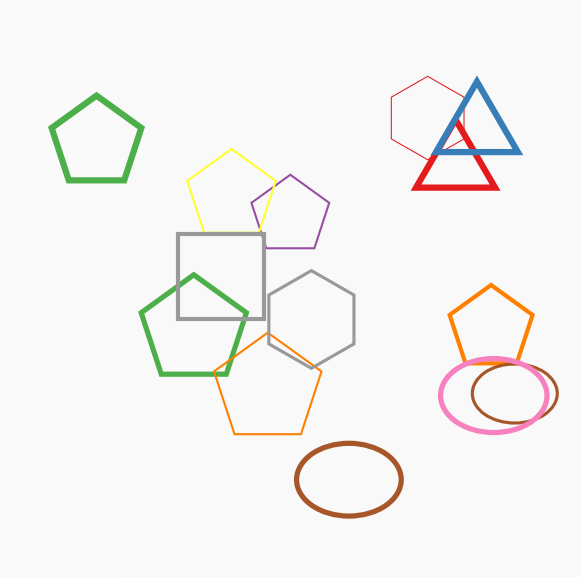[{"shape": "triangle", "thickness": 3, "radius": 0.39, "center": [0.784, 0.714]}, {"shape": "hexagon", "thickness": 0.5, "radius": 0.36, "center": [0.736, 0.795]}, {"shape": "triangle", "thickness": 3, "radius": 0.41, "center": [0.821, 0.776]}, {"shape": "pentagon", "thickness": 2.5, "radius": 0.48, "center": [0.333, 0.428]}, {"shape": "pentagon", "thickness": 3, "radius": 0.41, "center": [0.166, 0.752]}, {"shape": "pentagon", "thickness": 1, "radius": 0.35, "center": [0.499, 0.626]}, {"shape": "pentagon", "thickness": 2, "radius": 0.38, "center": [0.845, 0.431]}, {"shape": "pentagon", "thickness": 1, "radius": 0.49, "center": [0.461, 0.326]}, {"shape": "pentagon", "thickness": 1, "radius": 0.4, "center": [0.398, 0.661]}, {"shape": "oval", "thickness": 2.5, "radius": 0.45, "center": [0.6, 0.169]}, {"shape": "oval", "thickness": 1.5, "radius": 0.37, "center": [0.886, 0.318]}, {"shape": "oval", "thickness": 2.5, "radius": 0.46, "center": [0.85, 0.314]}, {"shape": "hexagon", "thickness": 1.5, "radius": 0.42, "center": [0.536, 0.446]}, {"shape": "square", "thickness": 2, "radius": 0.37, "center": [0.38, 0.521]}]